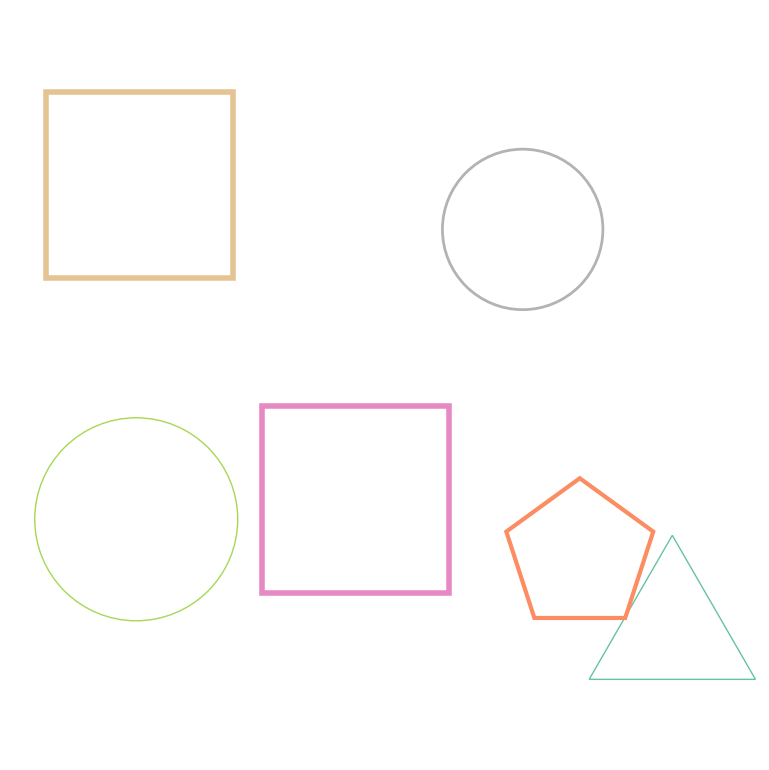[{"shape": "triangle", "thickness": 0.5, "radius": 0.62, "center": [0.873, 0.18]}, {"shape": "pentagon", "thickness": 1.5, "radius": 0.5, "center": [0.753, 0.279]}, {"shape": "square", "thickness": 2, "radius": 0.61, "center": [0.461, 0.351]}, {"shape": "circle", "thickness": 0.5, "radius": 0.66, "center": [0.177, 0.326]}, {"shape": "square", "thickness": 2, "radius": 0.61, "center": [0.182, 0.76]}, {"shape": "circle", "thickness": 1, "radius": 0.52, "center": [0.679, 0.702]}]